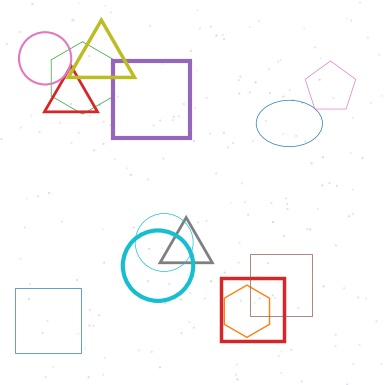[{"shape": "oval", "thickness": 0.5, "radius": 0.43, "center": [0.752, 0.679]}, {"shape": "square", "thickness": 0.5, "radius": 0.43, "center": [0.125, 0.168]}, {"shape": "hexagon", "thickness": 1, "radius": 0.34, "center": [0.641, 0.192]}, {"shape": "hexagon", "thickness": 0.5, "radius": 0.47, "center": [0.214, 0.798]}, {"shape": "square", "thickness": 2.5, "radius": 0.41, "center": [0.655, 0.196]}, {"shape": "triangle", "thickness": 2, "radius": 0.4, "center": [0.184, 0.749]}, {"shape": "square", "thickness": 3, "radius": 0.5, "center": [0.392, 0.742]}, {"shape": "square", "thickness": 0.5, "radius": 0.4, "center": [0.73, 0.259]}, {"shape": "circle", "thickness": 1.5, "radius": 0.34, "center": [0.117, 0.848]}, {"shape": "pentagon", "thickness": 0.5, "radius": 0.35, "center": [0.858, 0.773]}, {"shape": "triangle", "thickness": 2, "radius": 0.39, "center": [0.484, 0.357]}, {"shape": "triangle", "thickness": 2.5, "radius": 0.5, "center": [0.263, 0.849]}, {"shape": "circle", "thickness": 0.5, "radius": 0.38, "center": [0.426, 0.37]}, {"shape": "circle", "thickness": 3, "radius": 0.46, "center": [0.41, 0.31]}]